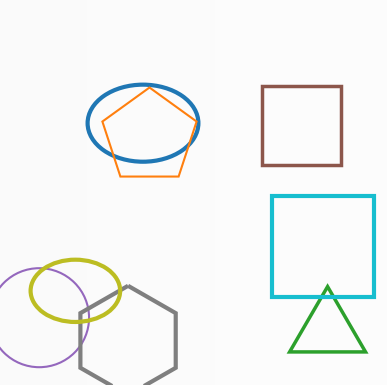[{"shape": "oval", "thickness": 3, "radius": 0.71, "center": [0.369, 0.68]}, {"shape": "pentagon", "thickness": 1.5, "radius": 0.64, "center": [0.386, 0.645]}, {"shape": "triangle", "thickness": 2.5, "radius": 0.57, "center": [0.845, 0.142]}, {"shape": "circle", "thickness": 1.5, "radius": 0.64, "center": [0.101, 0.175]}, {"shape": "square", "thickness": 2.5, "radius": 0.51, "center": [0.779, 0.674]}, {"shape": "hexagon", "thickness": 3, "radius": 0.71, "center": [0.33, 0.116]}, {"shape": "oval", "thickness": 3, "radius": 0.58, "center": [0.195, 0.245]}, {"shape": "square", "thickness": 3, "radius": 0.66, "center": [0.833, 0.36]}]